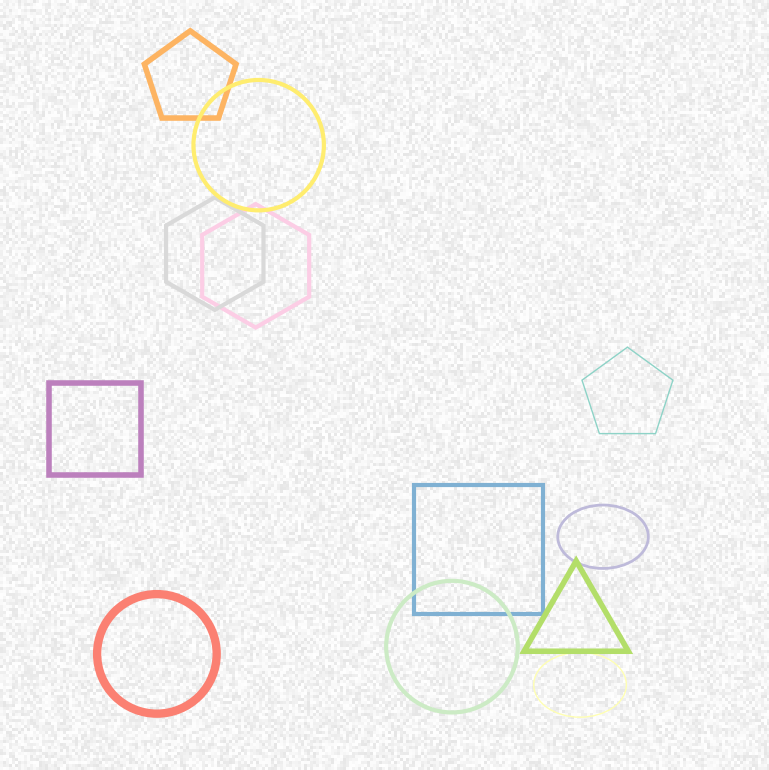[{"shape": "pentagon", "thickness": 0.5, "radius": 0.31, "center": [0.815, 0.487]}, {"shape": "oval", "thickness": 0.5, "radius": 0.3, "center": [0.753, 0.111]}, {"shape": "oval", "thickness": 1, "radius": 0.29, "center": [0.783, 0.303]}, {"shape": "circle", "thickness": 3, "radius": 0.39, "center": [0.204, 0.151]}, {"shape": "square", "thickness": 1.5, "radius": 0.42, "center": [0.622, 0.287]}, {"shape": "pentagon", "thickness": 2, "radius": 0.31, "center": [0.247, 0.897]}, {"shape": "triangle", "thickness": 2, "radius": 0.39, "center": [0.748, 0.193]}, {"shape": "hexagon", "thickness": 1.5, "radius": 0.4, "center": [0.332, 0.655]}, {"shape": "hexagon", "thickness": 1.5, "radius": 0.37, "center": [0.279, 0.671]}, {"shape": "square", "thickness": 2, "radius": 0.3, "center": [0.123, 0.443]}, {"shape": "circle", "thickness": 1.5, "radius": 0.43, "center": [0.587, 0.16]}, {"shape": "circle", "thickness": 1.5, "radius": 0.42, "center": [0.336, 0.811]}]